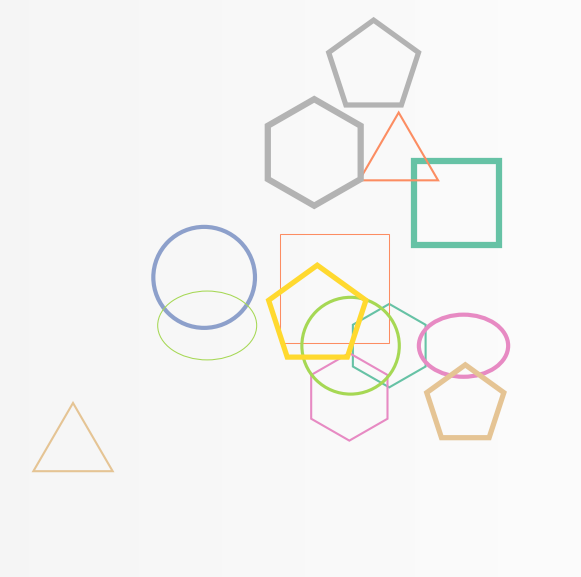[{"shape": "hexagon", "thickness": 1, "radius": 0.36, "center": [0.67, 0.401]}, {"shape": "square", "thickness": 3, "radius": 0.36, "center": [0.785, 0.648]}, {"shape": "triangle", "thickness": 1, "radius": 0.39, "center": [0.686, 0.726]}, {"shape": "square", "thickness": 0.5, "radius": 0.47, "center": [0.576, 0.499]}, {"shape": "circle", "thickness": 2, "radius": 0.44, "center": [0.351, 0.519]}, {"shape": "oval", "thickness": 2, "radius": 0.38, "center": [0.797, 0.4]}, {"shape": "hexagon", "thickness": 1, "radius": 0.38, "center": [0.601, 0.312]}, {"shape": "circle", "thickness": 1.5, "radius": 0.42, "center": [0.603, 0.4]}, {"shape": "oval", "thickness": 0.5, "radius": 0.43, "center": [0.356, 0.436]}, {"shape": "pentagon", "thickness": 2.5, "radius": 0.44, "center": [0.546, 0.452]}, {"shape": "triangle", "thickness": 1, "radius": 0.39, "center": [0.126, 0.223]}, {"shape": "pentagon", "thickness": 2.5, "radius": 0.35, "center": [0.801, 0.298]}, {"shape": "pentagon", "thickness": 2.5, "radius": 0.41, "center": [0.643, 0.883]}, {"shape": "hexagon", "thickness": 3, "radius": 0.46, "center": [0.541, 0.735]}]